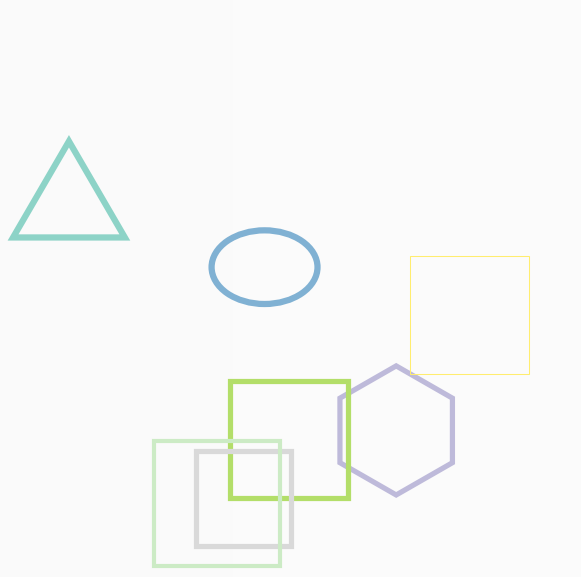[{"shape": "triangle", "thickness": 3, "radius": 0.56, "center": [0.119, 0.643]}, {"shape": "hexagon", "thickness": 2.5, "radius": 0.56, "center": [0.682, 0.254]}, {"shape": "oval", "thickness": 3, "radius": 0.46, "center": [0.455, 0.537]}, {"shape": "square", "thickness": 2.5, "radius": 0.5, "center": [0.497, 0.238]}, {"shape": "square", "thickness": 2.5, "radius": 0.41, "center": [0.419, 0.136]}, {"shape": "square", "thickness": 2, "radius": 0.54, "center": [0.374, 0.127]}, {"shape": "square", "thickness": 0.5, "radius": 0.51, "center": [0.808, 0.454]}]